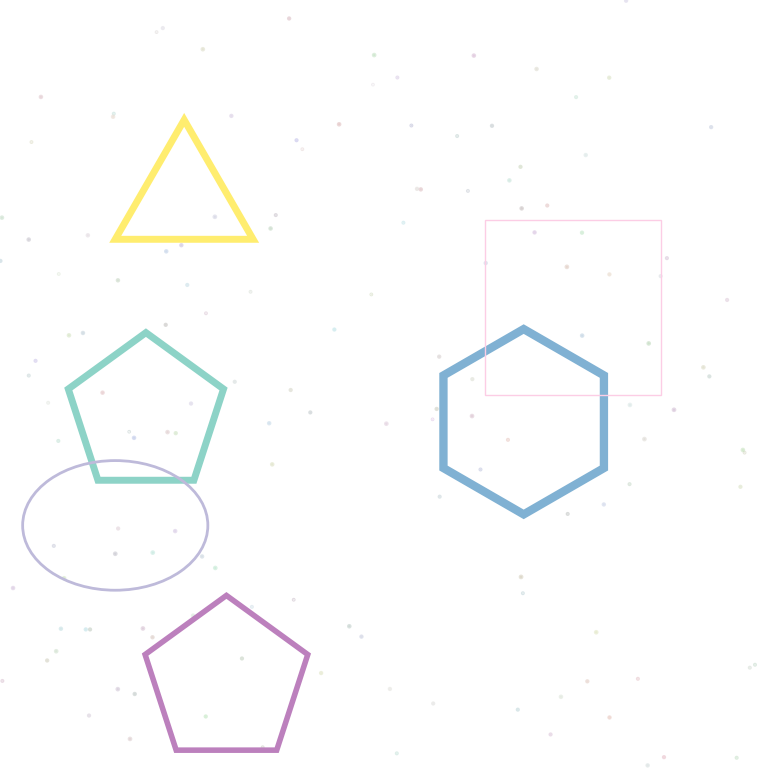[{"shape": "pentagon", "thickness": 2.5, "radius": 0.53, "center": [0.19, 0.462]}, {"shape": "oval", "thickness": 1, "radius": 0.6, "center": [0.15, 0.318]}, {"shape": "hexagon", "thickness": 3, "radius": 0.6, "center": [0.68, 0.452]}, {"shape": "square", "thickness": 0.5, "radius": 0.57, "center": [0.744, 0.6]}, {"shape": "pentagon", "thickness": 2, "radius": 0.56, "center": [0.294, 0.116]}, {"shape": "triangle", "thickness": 2.5, "radius": 0.52, "center": [0.239, 0.741]}]